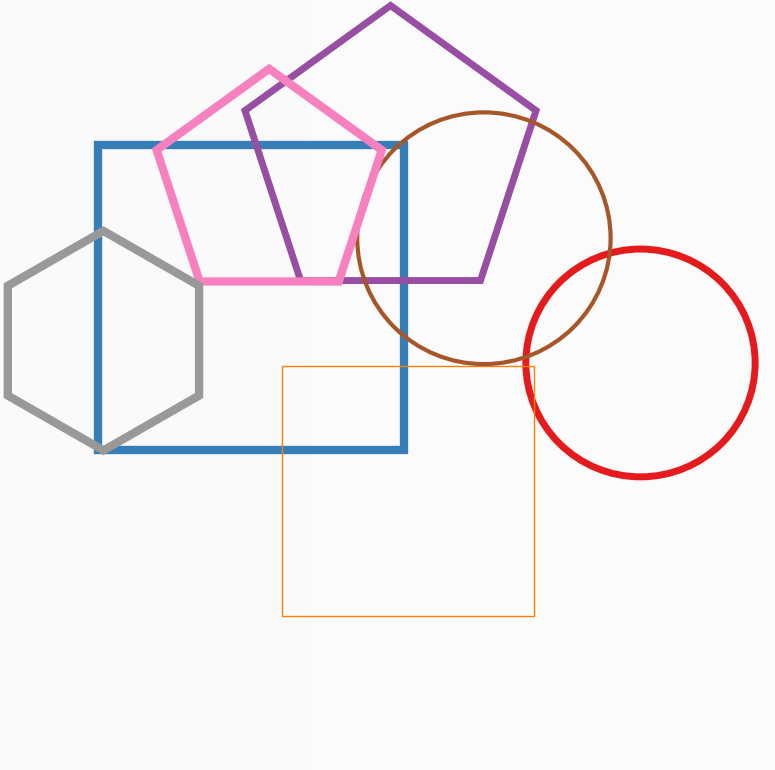[{"shape": "circle", "thickness": 2.5, "radius": 0.74, "center": [0.826, 0.529]}, {"shape": "square", "thickness": 3, "radius": 0.99, "center": [0.324, 0.614]}, {"shape": "pentagon", "thickness": 2.5, "radius": 0.99, "center": [0.504, 0.795]}, {"shape": "square", "thickness": 0.5, "radius": 0.81, "center": [0.526, 0.362]}, {"shape": "circle", "thickness": 1.5, "radius": 0.82, "center": [0.624, 0.691]}, {"shape": "pentagon", "thickness": 3, "radius": 0.76, "center": [0.347, 0.758]}, {"shape": "hexagon", "thickness": 3, "radius": 0.71, "center": [0.133, 0.558]}]